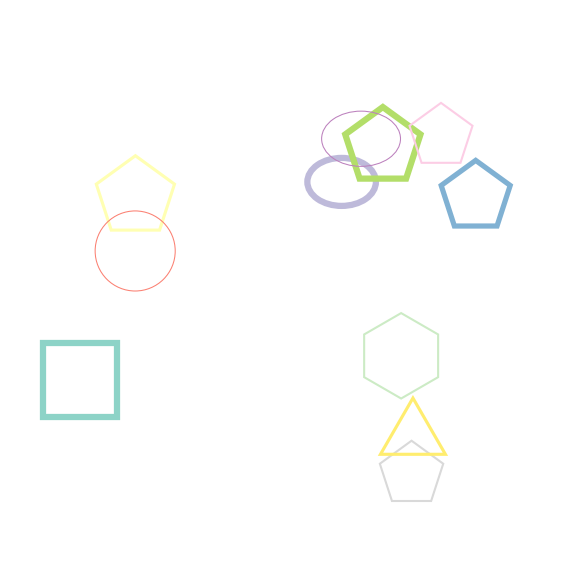[{"shape": "square", "thickness": 3, "radius": 0.32, "center": [0.139, 0.34]}, {"shape": "pentagon", "thickness": 1.5, "radius": 0.36, "center": [0.234, 0.658]}, {"shape": "oval", "thickness": 3, "radius": 0.3, "center": [0.592, 0.684]}, {"shape": "circle", "thickness": 0.5, "radius": 0.35, "center": [0.234, 0.565]}, {"shape": "pentagon", "thickness": 2.5, "radius": 0.31, "center": [0.824, 0.659]}, {"shape": "pentagon", "thickness": 3, "radius": 0.34, "center": [0.663, 0.745]}, {"shape": "pentagon", "thickness": 1, "radius": 0.29, "center": [0.764, 0.764]}, {"shape": "pentagon", "thickness": 1, "radius": 0.29, "center": [0.713, 0.178]}, {"shape": "oval", "thickness": 0.5, "radius": 0.34, "center": [0.625, 0.759]}, {"shape": "hexagon", "thickness": 1, "radius": 0.37, "center": [0.695, 0.383]}, {"shape": "triangle", "thickness": 1.5, "radius": 0.32, "center": [0.715, 0.245]}]